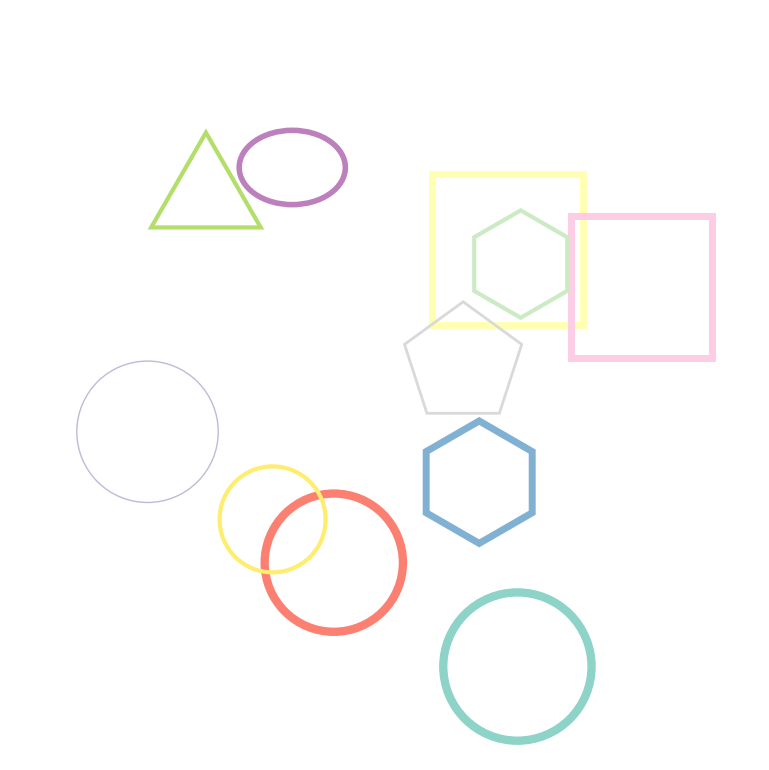[{"shape": "circle", "thickness": 3, "radius": 0.48, "center": [0.672, 0.134]}, {"shape": "square", "thickness": 2.5, "radius": 0.49, "center": [0.659, 0.676]}, {"shape": "circle", "thickness": 0.5, "radius": 0.46, "center": [0.192, 0.439]}, {"shape": "circle", "thickness": 3, "radius": 0.45, "center": [0.434, 0.269]}, {"shape": "hexagon", "thickness": 2.5, "radius": 0.4, "center": [0.622, 0.374]}, {"shape": "triangle", "thickness": 1.5, "radius": 0.41, "center": [0.267, 0.746]}, {"shape": "square", "thickness": 2.5, "radius": 0.46, "center": [0.833, 0.628]}, {"shape": "pentagon", "thickness": 1, "radius": 0.4, "center": [0.601, 0.528]}, {"shape": "oval", "thickness": 2, "radius": 0.34, "center": [0.38, 0.783]}, {"shape": "hexagon", "thickness": 1.5, "radius": 0.35, "center": [0.676, 0.657]}, {"shape": "circle", "thickness": 1.5, "radius": 0.34, "center": [0.354, 0.325]}]